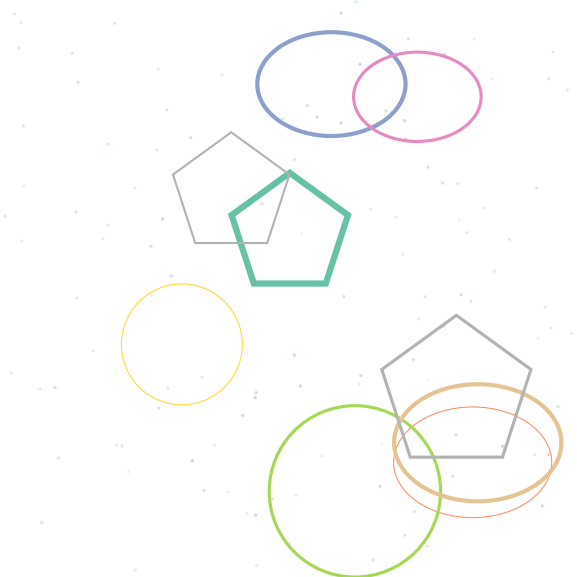[{"shape": "pentagon", "thickness": 3, "radius": 0.53, "center": [0.502, 0.594]}, {"shape": "oval", "thickness": 0.5, "radius": 0.68, "center": [0.818, 0.199]}, {"shape": "oval", "thickness": 2, "radius": 0.64, "center": [0.574, 0.853]}, {"shape": "oval", "thickness": 1.5, "radius": 0.55, "center": [0.723, 0.832]}, {"shape": "circle", "thickness": 1.5, "radius": 0.74, "center": [0.615, 0.148]}, {"shape": "circle", "thickness": 0.5, "radius": 0.52, "center": [0.315, 0.403]}, {"shape": "oval", "thickness": 2, "radius": 0.72, "center": [0.827, 0.232]}, {"shape": "pentagon", "thickness": 1.5, "radius": 0.68, "center": [0.79, 0.317]}, {"shape": "pentagon", "thickness": 1, "radius": 0.53, "center": [0.4, 0.664]}]